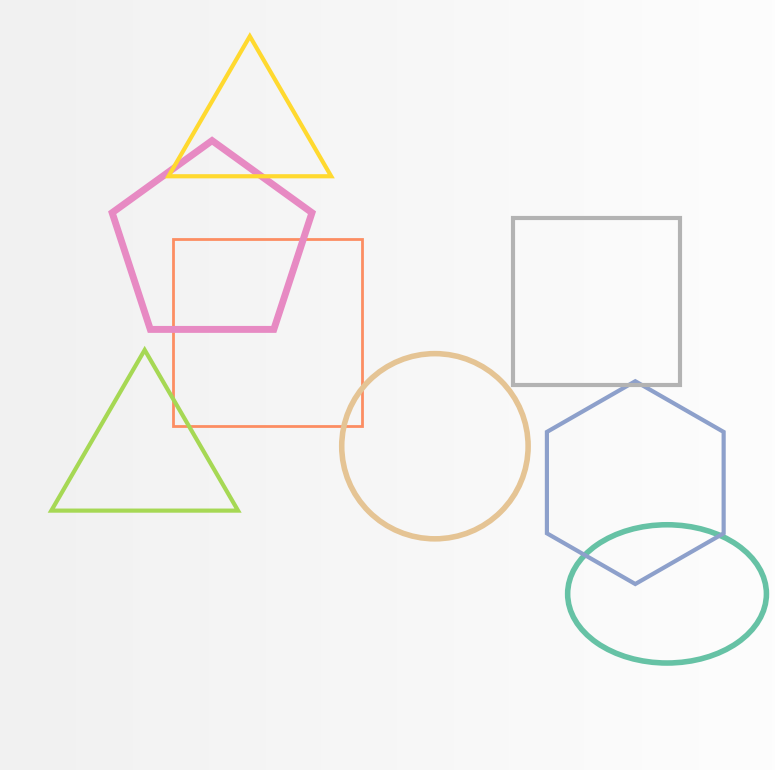[{"shape": "oval", "thickness": 2, "radius": 0.64, "center": [0.861, 0.229]}, {"shape": "square", "thickness": 1, "radius": 0.61, "center": [0.345, 0.569]}, {"shape": "hexagon", "thickness": 1.5, "radius": 0.66, "center": [0.82, 0.373]}, {"shape": "pentagon", "thickness": 2.5, "radius": 0.68, "center": [0.274, 0.682]}, {"shape": "triangle", "thickness": 1.5, "radius": 0.7, "center": [0.187, 0.406]}, {"shape": "triangle", "thickness": 1.5, "radius": 0.61, "center": [0.322, 0.832]}, {"shape": "circle", "thickness": 2, "radius": 0.6, "center": [0.561, 0.42]}, {"shape": "square", "thickness": 1.5, "radius": 0.54, "center": [0.77, 0.609]}]